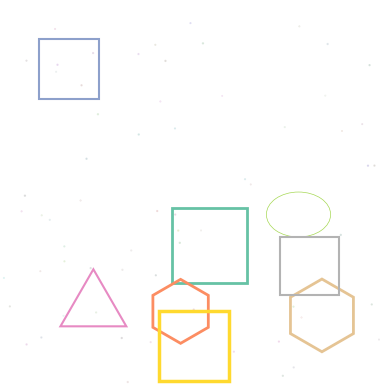[{"shape": "square", "thickness": 2, "radius": 0.49, "center": [0.545, 0.361]}, {"shape": "hexagon", "thickness": 2, "radius": 0.42, "center": [0.469, 0.191]}, {"shape": "square", "thickness": 1.5, "radius": 0.39, "center": [0.18, 0.82]}, {"shape": "triangle", "thickness": 1.5, "radius": 0.49, "center": [0.243, 0.202]}, {"shape": "oval", "thickness": 0.5, "radius": 0.42, "center": [0.775, 0.443]}, {"shape": "square", "thickness": 2.5, "radius": 0.46, "center": [0.504, 0.102]}, {"shape": "hexagon", "thickness": 2, "radius": 0.47, "center": [0.836, 0.181]}, {"shape": "square", "thickness": 1.5, "radius": 0.38, "center": [0.804, 0.309]}]